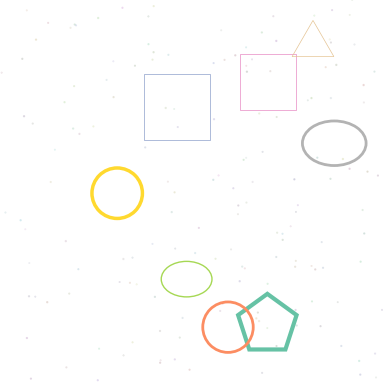[{"shape": "pentagon", "thickness": 3, "radius": 0.4, "center": [0.694, 0.157]}, {"shape": "circle", "thickness": 2, "radius": 0.33, "center": [0.592, 0.15]}, {"shape": "square", "thickness": 0.5, "radius": 0.42, "center": [0.46, 0.722]}, {"shape": "square", "thickness": 0.5, "radius": 0.36, "center": [0.696, 0.787]}, {"shape": "oval", "thickness": 1, "radius": 0.33, "center": [0.485, 0.275]}, {"shape": "circle", "thickness": 2.5, "radius": 0.33, "center": [0.304, 0.498]}, {"shape": "triangle", "thickness": 0.5, "radius": 0.31, "center": [0.813, 0.884]}, {"shape": "oval", "thickness": 2, "radius": 0.41, "center": [0.868, 0.628]}]